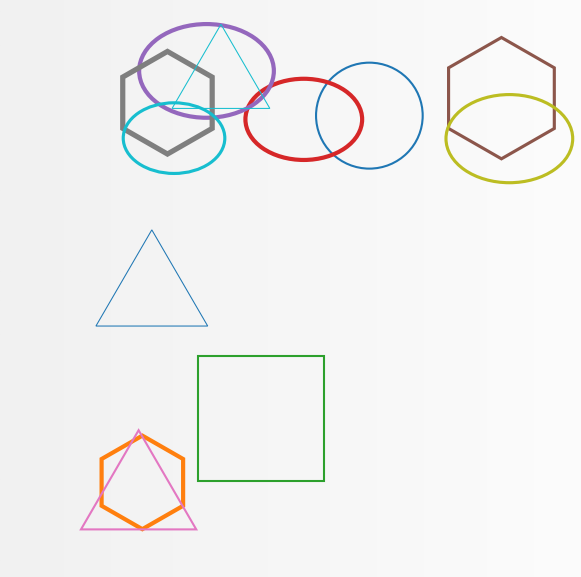[{"shape": "circle", "thickness": 1, "radius": 0.46, "center": [0.635, 0.799]}, {"shape": "triangle", "thickness": 0.5, "radius": 0.56, "center": [0.261, 0.49]}, {"shape": "hexagon", "thickness": 2, "radius": 0.4, "center": [0.245, 0.164]}, {"shape": "square", "thickness": 1, "radius": 0.54, "center": [0.449, 0.274]}, {"shape": "oval", "thickness": 2, "radius": 0.5, "center": [0.523, 0.792]}, {"shape": "oval", "thickness": 2, "radius": 0.58, "center": [0.355, 0.876]}, {"shape": "hexagon", "thickness": 1.5, "radius": 0.53, "center": [0.863, 0.829]}, {"shape": "triangle", "thickness": 1, "radius": 0.57, "center": [0.238, 0.14]}, {"shape": "hexagon", "thickness": 2.5, "radius": 0.44, "center": [0.288, 0.821]}, {"shape": "oval", "thickness": 1.5, "radius": 0.55, "center": [0.876, 0.759]}, {"shape": "triangle", "thickness": 0.5, "radius": 0.49, "center": [0.38, 0.86]}, {"shape": "oval", "thickness": 1.5, "radius": 0.44, "center": [0.299, 0.76]}]